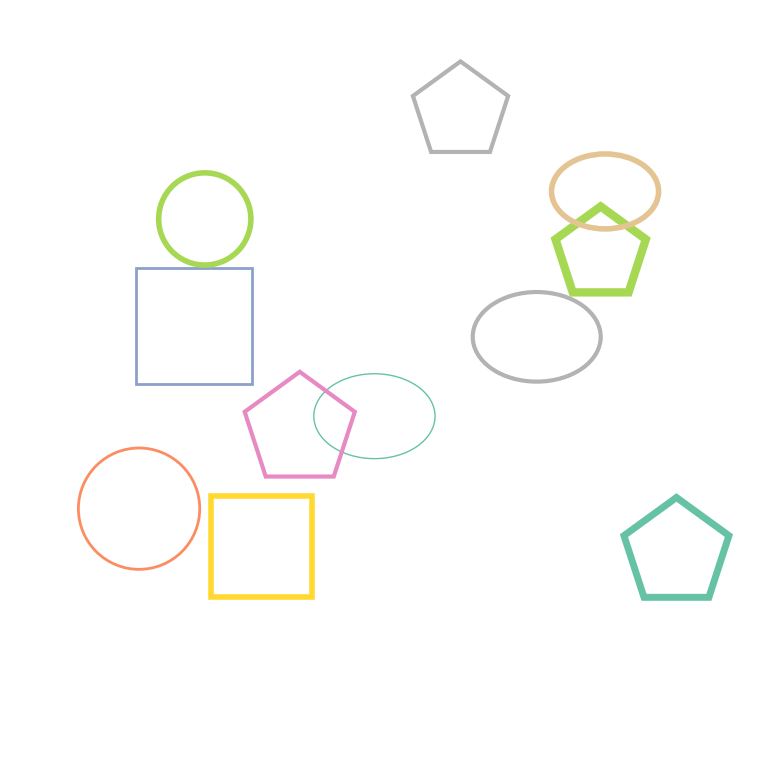[{"shape": "oval", "thickness": 0.5, "radius": 0.39, "center": [0.486, 0.459]}, {"shape": "pentagon", "thickness": 2.5, "radius": 0.36, "center": [0.879, 0.282]}, {"shape": "circle", "thickness": 1, "radius": 0.39, "center": [0.181, 0.339]}, {"shape": "square", "thickness": 1, "radius": 0.38, "center": [0.252, 0.577]}, {"shape": "pentagon", "thickness": 1.5, "radius": 0.38, "center": [0.389, 0.442]}, {"shape": "circle", "thickness": 2, "radius": 0.3, "center": [0.266, 0.716]}, {"shape": "pentagon", "thickness": 3, "radius": 0.31, "center": [0.78, 0.67]}, {"shape": "square", "thickness": 2, "radius": 0.33, "center": [0.34, 0.29]}, {"shape": "oval", "thickness": 2, "radius": 0.35, "center": [0.786, 0.751]}, {"shape": "oval", "thickness": 1.5, "radius": 0.42, "center": [0.697, 0.563]}, {"shape": "pentagon", "thickness": 1.5, "radius": 0.33, "center": [0.598, 0.855]}]